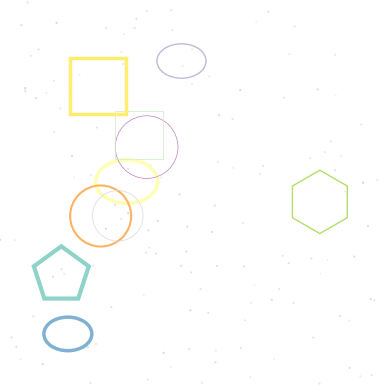[{"shape": "pentagon", "thickness": 3, "radius": 0.37, "center": [0.159, 0.285]}, {"shape": "oval", "thickness": 2.5, "radius": 0.4, "center": [0.329, 0.528]}, {"shape": "oval", "thickness": 1, "radius": 0.32, "center": [0.471, 0.842]}, {"shape": "oval", "thickness": 2.5, "radius": 0.31, "center": [0.176, 0.133]}, {"shape": "circle", "thickness": 1.5, "radius": 0.4, "center": [0.261, 0.439]}, {"shape": "hexagon", "thickness": 1, "radius": 0.41, "center": [0.831, 0.476]}, {"shape": "circle", "thickness": 0.5, "radius": 0.33, "center": [0.306, 0.439]}, {"shape": "circle", "thickness": 0.5, "radius": 0.41, "center": [0.381, 0.618]}, {"shape": "square", "thickness": 0.5, "radius": 0.31, "center": [0.361, 0.649]}, {"shape": "square", "thickness": 2.5, "radius": 0.37, "center": [0.255, 0.776]}]